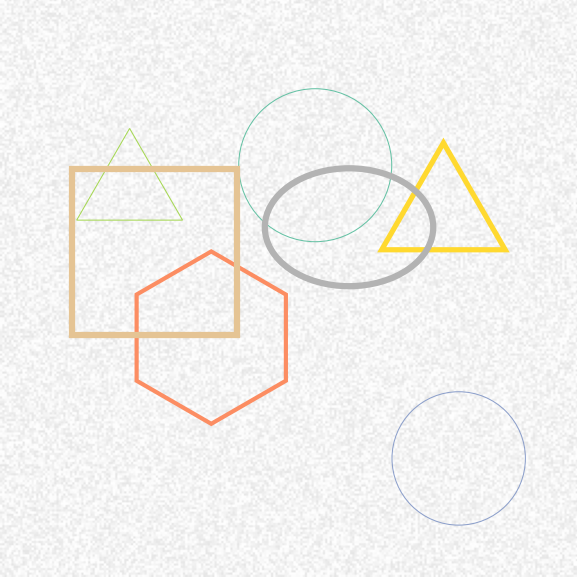[{"shape": "circle", "thickness": 0.5, "radius": 0.66, "center": [0.546, 0.713]}, {"shape": "hexagon", "thickness": 2, "radius": 0.75, "center": [0.366, 0.414]}, {"shape": "circle", "thickness": 0.5, "radius": 0.58, "center": [0.794, 0.205]}, {"shape": "triangle", "thickness": 0.5, "radius": 0.53, "center": [0.224, 0.671]}, {"shape": "triangle", "thickness": 2.5, "radius": 0.62, "center": [0.768, 0.628]}, {"shape": "square", "thickness": 3, "radius": 0.72, "center": [0.268, 0.563]}, {"shape": "oval", "thickness": 3, "radius": 0.73, "center": [0.604, 0.606]}]